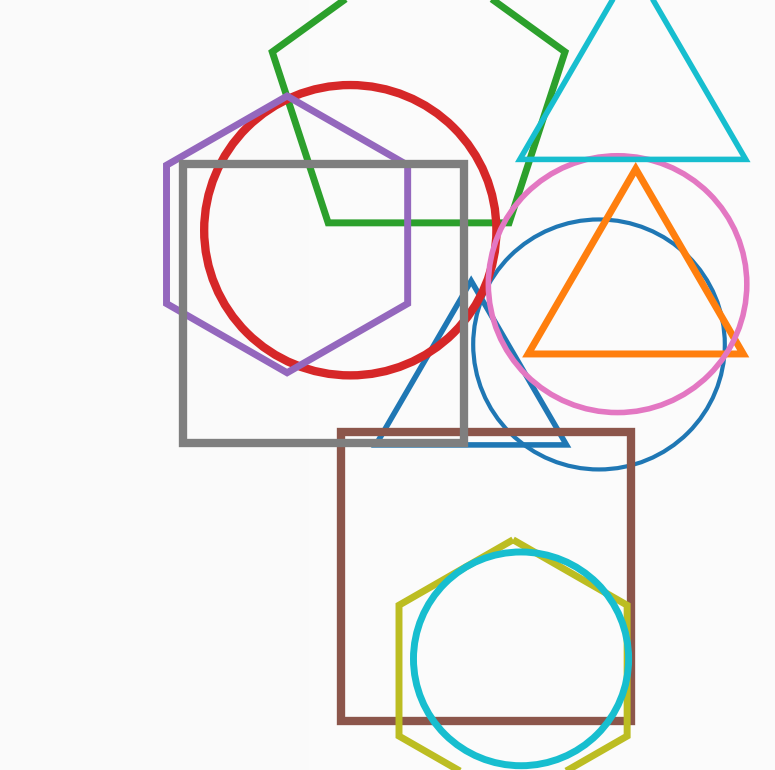[{"shape": "triangle", "thickness": 2, "radius": 0.71, "center": [0.608, 0.493]}, {"shape": "circle", "thickness": 1.5, "radius": 0.81, "center": [0.773, 0.553]}, {"shape": "triangle", "thickness": 2.5, "radius": 0.8, "center": [0.82, 0.62]}, {"shape": "pentagon", "thickness": 2.5, "radius": 0.99, "center": [0.54, 0.871]}, {"shape": "circle", "thickness": 3, "radius": 0.94, "center": [0.452, 0.701]}, {"shape": "hexagon", "thickness": 2.5, "radius": 0.9, "center": [0.37, 0.696]}, {"shape": "square", "thickness": 3, "radius": 0.94, "center": [0.627, 0.251]}, {"shape": "circle", "thickness": 2, "radius": 0.83, "center": [0.797, 0.631]}, {"shape": "square", "thickness": 3, "radius": 0.91, "center": [0.418, 0.606]}, {"shape": "hexagon", "thickness": 2.5, "radius": 0.85, "center": [0.662, 0.129]}, {"shape": "triangle", "thickness": 2, "radius": 0.84, "center": [0.816, 0.877]}, {"shape": "circle", "thickness": 2.5, "radius": 0.69, "center": [0.672, 0.144]}]